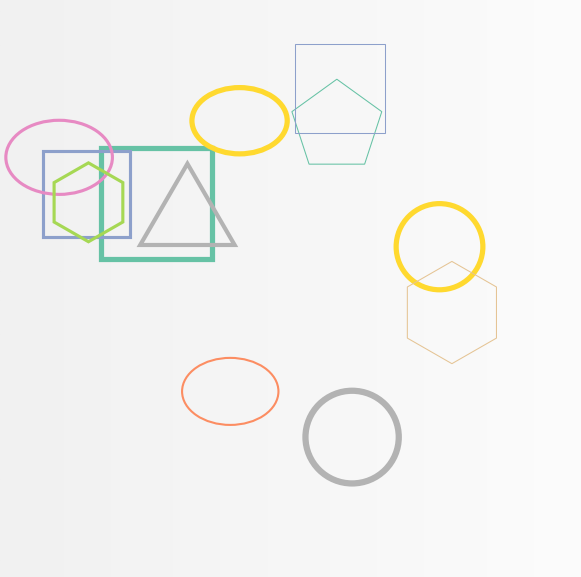[{"shape": "square", "thickness": 2.5, "radius": 0.48, "center": [0.27, 0.647]}, {"shape": "pentagon", "thickness": 0.5, "radius": 0.41, "center": [0.58, 0.781]}, {"shape": "oval", "thickness": 1, "radius": 0.41, "center": [0.396, 0.321]}, {"shape": "square", "thickness": 0.5, "radius": 0.39, "center": [0.585, 0.846]}, {"shape": "square", "thickness": 1.5, "radius": 0.37, "center": [0.149, 0.663]}, {"shape": "oval", "thickness": 1.5, "radius": 0.46, "center": [0.102, 0.727]}, {"shape": "hexagon", "thickness": 1.5, "radius": 0.34, "center": [0.152, 0.649]}, {"shape": "oval", "thickness": 2.5, "radius": 0.41, "center": [0.412, 0.79]}, {"shape": "circle", "thickness": 2.5, "radius": 0.37, "center": [0.756, 0.572]}, {"shape": "hexagon", "thickness": 0.5, "radius": 0.44, "center": [0.777, 0.458]}, {"shape": "triangle", "thickness": 2, "radius": 0.47, "center": [0.322, 0.622]}, {"shape": "circle", "thickness": 3, "radius": 0.4, "center": [0.606, 0.242]}]